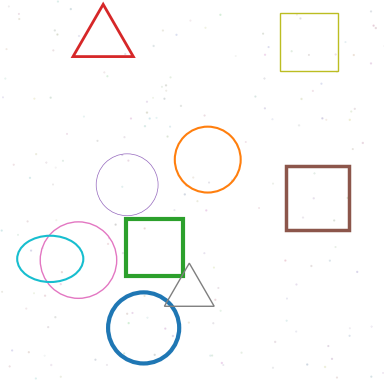[{"shape": "circle", "thickness": 3, "radius": 0.46, "center": [0.373, 0.148]}, {"shape": "circle", "thickness": 1.5, "radius": 0.43, "center": [0.54, 0.585]}, {"shape": "square", "thickness": 3, "radius": 0.37, "center": [0.402, 0.357]}, {"shape": "triangle", "thickness": 2, "radius": 0.45, "center": [0.268, 0.898]}, {"shape": "circle", "thickness": 0.5, "radius": 0.4, "center": [0.33, 0.52]}, {"shape": "square", "thickness": 2.5, "radius": 0.41, "center": [0.825, 0.486]}, {"shape": "circle", "thickness": 1, "radius": 0.5, "center": [0.204, 0.324]}, {"shape": "triangle", "thickness": 1, "radius": 0.37, "center": [0.492, 0.242]}, {"shape": "square", "thickness": 1, "radius": 0.38, "center": [0.802, 0.891]}, {"shape": "oval", "thickness": 1.5, "radius": 0.43, "center": [0.131, 0.328]}]